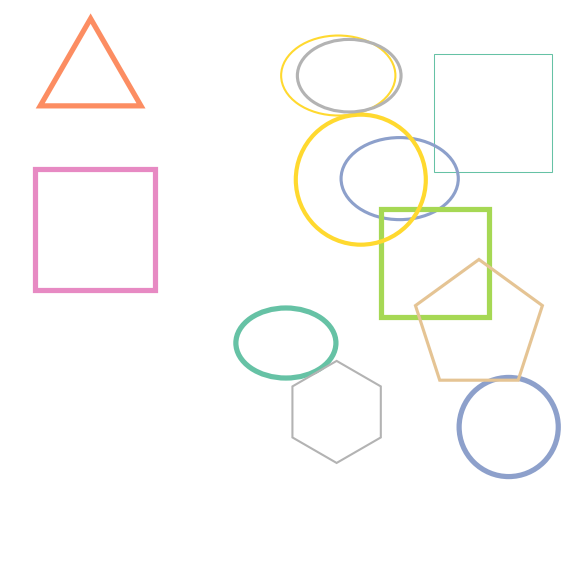[{"shape": "oval", "thickness": 2.5, "radius": 0.43, "center": [0.495, 0.405]}, {"shape": "square", "thickness": 0.5, "radius": 0.51, "center": [0.854, 0.803]}, {"shape": "triangle", "thickness": 2.5, "radius": 0.5, "center": [0.157, 0.866]}, {"shape": "circle", "thickness": 2.5, "radius": 0.43, "center": [0.881, 0.26]}, {"shape": "oval", "thickness": 1.5, "radius": 0.51, "center": [0.692, 0.69]}, {"shape": "square", "thickness": 2.5, "radius": 0.52, "center": [0.165, 0.602]}, {"shape": "square", "thickness": 2.5, "radius": 0.47, "center": [0.753, 0.544]}, {"shape": "circle", "thickness": 2, "radius": 0.56, "center": [0.625, 0.688]}, {"shape": "oval", "thickness": 1, "radius": 0.49, "center": [0.586, 0.868]}, {"shape": "pentagon", "thickness": 1.5, "radius": 0.58, "center": [0.829, 0.434]}, {"shape": "oval", "thickness": 1.5, "radius": 0.45, "center": [0.605, 0.868]}, {"shape": "hexagon", "thickness": 1, "radius": 0.44, "center": [0.583, 0.286]}]